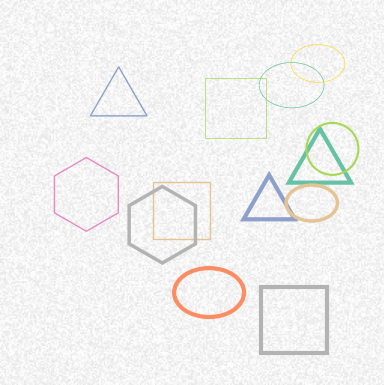[{"shape": "triangle", "thickness": 3, "radius": 0.47, "center": [0.831, 0.572]}, {"shape": "oval", "thickness": 0.5, "radius": 0.42, "center": [0.757, 0.779]}, {"shape": "oval", "thickness": 3, "radius": 0.45, "center": [0.543, 0.24]}, {"shape": "triangle", "thickness": 1, "radius": 0.42, "center": [0.308, 0.741]}, {"shape": "triangle", "thickness": 3, "radius": 0.38, "center": [0.699, 0.469]}, {"shape": "hexagon", "thickness": 1, "radius": 0.48, "center": [0.224, 0.495]}, {"shape": "square", "thickness": 0.5, "radius": 0.39, "center": [0.612, 0.72]}, {"shape": "circle", "thickness": 1.5, "radius": 0.34, "center": [0.863, 0.613]}, {"shape": "oval", "thickness": 0.5, "radius": 0.35, "center": [0.826, 0.835]}, {"shape": "square", "thickness": 1, "radius": 0.37, "center": [0.471, 0.453]}, {"shape": "oval", "thickness": 2.5, "radius": 0.33, "center": [0.81, 0.473]}, {"shape": "hexagon", "thickness": 2.5, "radius": 0.5, "center": [0.422, 0.416]}, {"shape": "square", "thickness": 3, "radius": 0.43, "center": [0.764, 0.168]}]